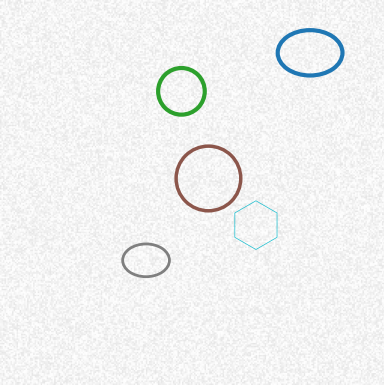[{"shape": "oval", "thickness": 3, "radius": 0.42, "center": [0.805, 0.863]}, {"shape": "circle", "thickness": 3, "radius": 0.3, "center": [0.471, 0.763]}, {"shape": "circle", "thickness": 2.5, "radius": 0.42, "center": [0.541, 0.536]}, {"shape": "oval", "thickness": 2, "radius": 0.3, "center": [0.379, 0.324]}, {"shape": "hexagon", "thickness": 0.5, "radius": 0.32, "center": [0.665, 0.415]}]